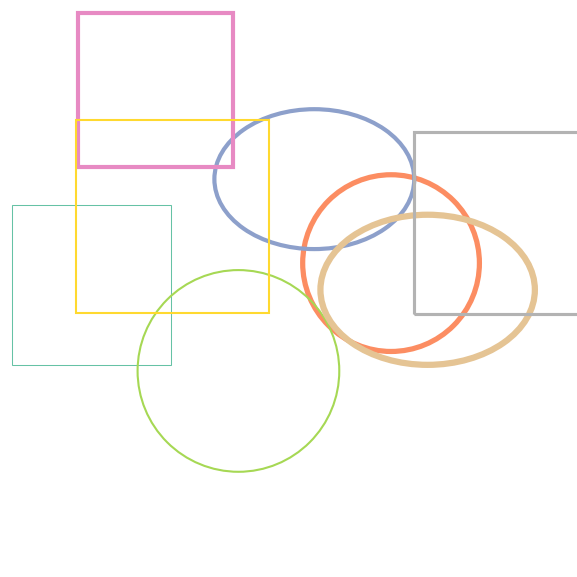[{"shape": "square", "thickness": 0.5, "radius": 0.69, "center": [0.159, 0.506]}, {"shape": "circle", "thickness": 2.5, "radius": 0.77, "center": [0.677, 0.544]}, {"shape": "oval", "thickness": 2, "radius": 0.87, "center": [0.544, 0.689]}, {"shape": "square", "thickness": 2, "radius": 0.67, "center": [0.269, 0.843]}, {"shape": "circle", "thickness": 1, "radius": 0.87, "center": [0.413, 0.357]}, {"shape": "square", "thickness": 1, "radius": 0.84, "center": [0.299, 0.625]}, {"shape": "oval", "thickness": 3, "radius": 0.93, "center": [0.741, 0.497]}, {"shape": "square", "thickness": 1.5, "radius": 0.79, "center": [0.874, 0.612]}]